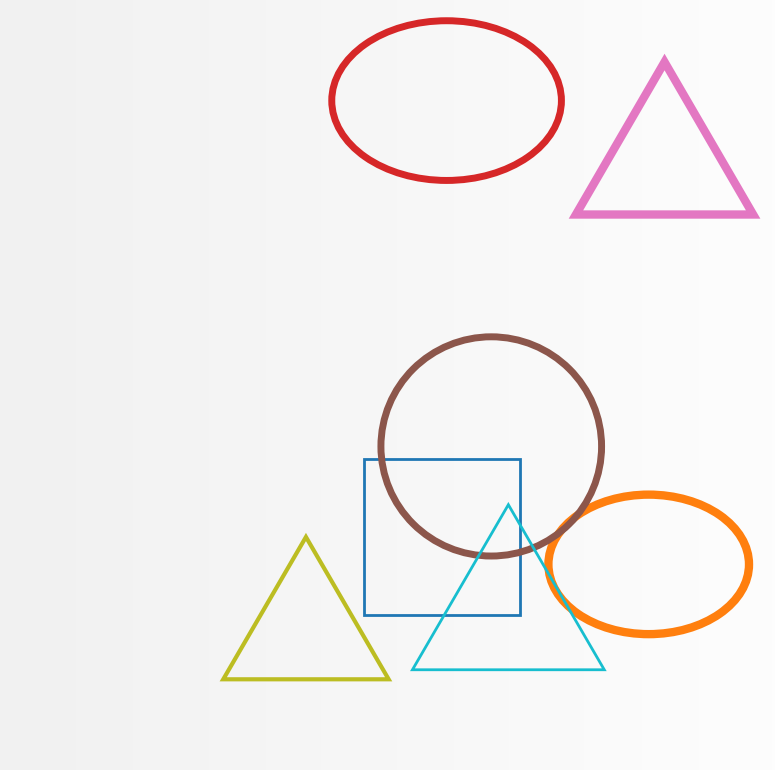[{"shape": "square", "thickness": 1, "radius": 0.5, "center": [0.57, 0.303]}, {"shape": "oval", "thickness": 3, "radius": 0.65, "center": [0.837, 0.267]}, {"shape": "oval", "thickness": 2.5, "radius": 0.74, "center": [0.576, 0.869]}, {"shape": "circle", "thickness": 2.5, "radius": 0.71, "center": [0.634, 0.42]}, {"shape": "triangle", "thickness": 3, "radius": 0.66, "center": [0.857, 0.787]}, {"shape": "triangle", "thickness": 1.5, "radius": 0.62, "center": [0.395, 0.179]}, {"shape": "triangle", "thickness": 1, "radius": 0.71, "center": [0.656, 0.202]}]